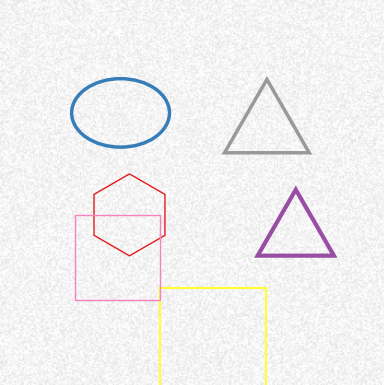[{"shape": "hexagon", "thickness": 1, "radius": 0.53, "center": [0.336, 0.442]}, {"shape": "oval", "thickness": 2.5, "radius": 0.64, "center": [0.313, 0.707]}, {"shape": "triangle", "thickness": 3, "radius": 0.57, "center": [0.768, 0.393]}, {"shape": "square", "thickness": 1.5, "radius": 0.69, "center": [0.552, 0.115]}, {"shape": "square", "thickness": 1, "radius": 0.55, "center": [0.306, 0.332]}, {"shape": "triangle", "thickness": 2.5, "radius": 0.64, "center": [0.693, 0.667]}]